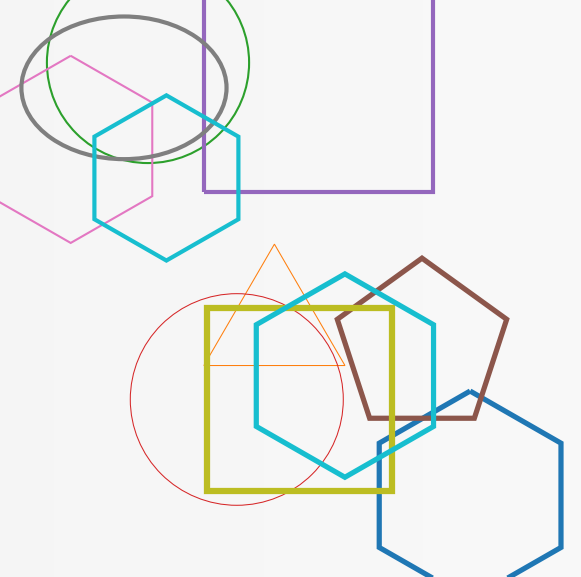[{"shape": "hexagon", "thickness": 2.5, "radius": 0.9, "center": [0.809, 0.141]}, {"shape": "triangle", "thickness": 0.5, "radius": 0.7, "center": [0.472, 0.436]}, {"shape": "circle", "thickness": 1, "radius": 0.87, "center": [0.255, 0.891]}, {"shape": "circle", "thickness": 0.5, "radius": 0.92, "center": [0.407, 0.307]}, {"shape": "square", "thickness": 2, "radius": 0.98, "center": [0.548, 0.864]}, {"shape": "pentagon", "thickness": 2.5, "radius": 0.77, "center": [0.726, 0.399]}, {"shape": "hexagon", "thickness": 1, "radius": 0.81, "center": [0.122, 0.74]}, {"shape": "oval", "thickness": 2, "radius": 0.88, "center": [0.213, 0.847]}, {"shape": "square", "thickness": 3, "radius": 0.8, "center": [0.515, 0.307]}, {"shape": "hexagon", "thickness": 2, "radius": 0.72, "center": [0.286, 0.691]}, {"shape": "hexagon", "thickness": 2.5, "radius": 0.88, "center": [0.593, 0.349]}]